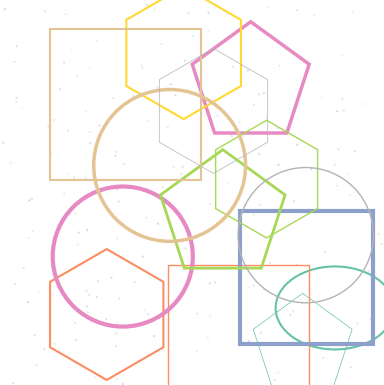[{"shape": "oval", "thickness": 1.5, "radius": 0.77, "center": [0.87, 0.2]}, {"shape": "pentagon", "thickness": 0.5, "radius": 0.67, "center": [0.786, 0.103]}, {"shape": "square", "thickness": 1, "radius": 0.91, "center": [0.619, 0.129]}, {"shape": "hexagon", "thickness": 1.5, "radius": 0.85, "center": [0.277, 0.183]}, {"shape": "square", "thickness": 3, "radius": 0.86, "center": [0.796, 0.28]}, {"shape": "pentagon", "thickness": 2.5, "radius": 0.8, "center": [0.651, 0.784]}, {"shape": "circle", "thickness": 3, "radius": 0.91, "center": [0.319, 0.334]}, {"shape": "pentagon", "thickness": 2, "radius": 0.85, "center": [0.579, 0.441]}, {"shape": "hexagon", "thickness": 1, "radius": 0.76, "center": [0.692, 0.535]}, {"shape": "hexagon", "thickness": 1.5, "radius": 0.86, "center": [0.477, 0.863]}, {"shape": "circle", "thickness": 2.5, "radius": 0.99, "center": [0.441, 0.57]}, {"shape": "square", "thickness": 1.5, "radius": 0.98, "center": [0.327, 0.728]}, {"shape": "hexagon", "thickness": 0.5, "radius": 0.81, "center": [0.554, 0.712]}, {"shape": "circle", "thickness": 1, "radius": 0.88, "center": [0.794, 0.389]}]